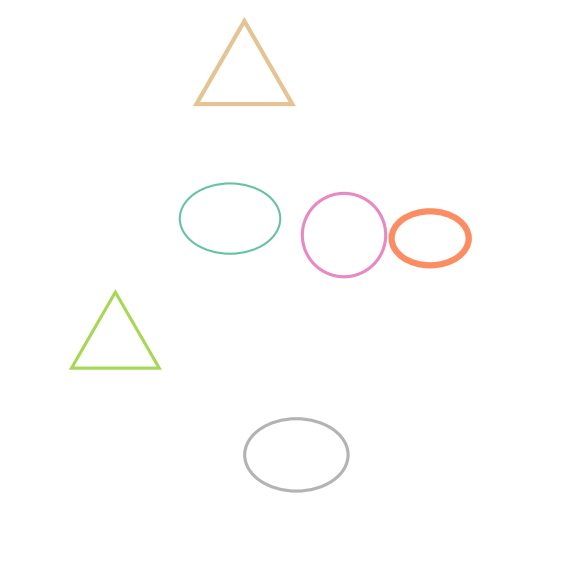[{"shape": "oval", "thickness": 1, "radius": 0.43, "center": [0.398, 0.621]}, {"shape": "oval", "thickness": 3, "radius": 0.33, "center": [0.745, 0.586]}, {"shape": "circle", "thickness": 1.5, "radius": 0.36, "center": [0.596, 0.592]}, {"shape": "triangle", "thickness": 1.5, "radius": 0.44, "center": [0.2, 0.406]}, {"shape": "triangle", "thickness": 2, "radius": 0.48, "center": [0.423, 0.867]}, {"shape": "oval", "thickness": 1.5, "radius": 0.45, "center": [0.513, 0.211]}]